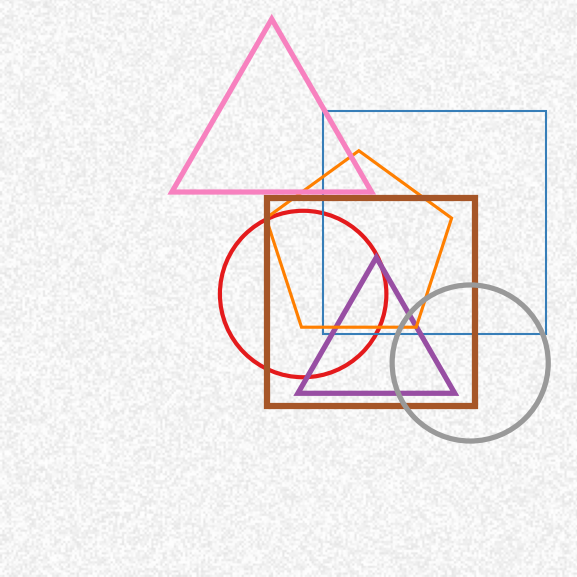[{"shape": "circle", "thickness": 2, "radius": 0.72, "center": [0.525, 0.49]}, {"shape": "square", "thickness": 1, "radius": 0.96, "center": [0.752, 0.614]}, {"shape": "triangle", "thickness": 2.5, "radius": 0.78, "center": [0.652, 0.397]}, {"shape": "pentagon", "thickness": 1.5, "radius": 0.84, "center": [0.621, 0.569]}, {"shape": "square", "thickness": 3, "radius": 0.9, "center": [0.643, 0.476]}, {"shape": "triangle", "thickness": 2.5, "radius": 1.0, "center": [0.471, 0.767]}, {"shape": "circle", "thickness": 2.5, "radius": 0.68, "center": [0.814, 0.371]}]